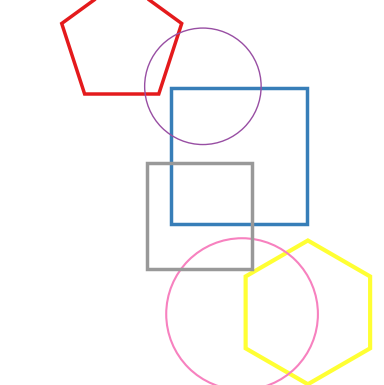[{"shape": "pentagon", "thickness": 2.5, "radius": 0.82, "center": [0.316, 0.888]}, {"shape": "square", "thickness": 2.5, "radius": 0.88, "center": [0.62, 0.595]}, {"shape": "circle", "thickness": 1, "radius": 0.76, "center": [0.527, 0.776]}, {"shape": "hexagon", "thickness": 3, "radius": 0.93, "center": [0.8, 0.189]}, {"shape": "circle", "thickness": 1.5, "radius": 0.99, "center": [0.629, 0.184]}, {"shape": "square", "thickness": 2.5, "radius": 0.68, "center": [0.518, 0.439]}]